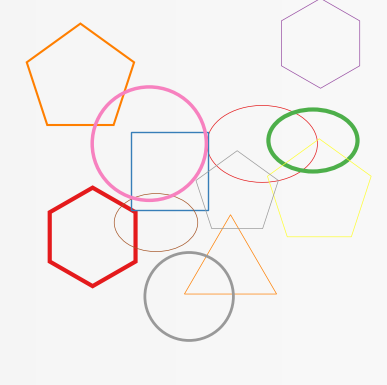[{"shape": "oval", "thickness": 0.5, "radius": 0.71, "center": [0.677, 0.626]}, {"shape": "hexagon", "thickness": 3, "radius": 0.64, "center": [0.239, 0.385]}, {"shape": "square", "thickness": 1, "radius": 0.5, "center": [0.437, 0.556]}, {"shape": "oval", "thickness": 3, "radius": 0.58, "center": [0.808, 0.635]}, {"shape": "hexagon", "thickness": 0.5, "radius": 0.58, "center": [0.827, 0.887]}, {"shape": "triangle", "thickness": 0.5, "radius": 0.69, "center": [0.595, 0.305]}, {"shape": "pentagon", "thickness": 1.5, "radius": 0.73, "center": [0.208, 0.793]}, {"shape": "pentagon", "thickness": 0.5, "radius": 0.7, "center": [0.824, 0.499]}, {"shape": "oval", "thickness": 0.5, "radius": 0.54, "center": [0.403, 0.422]}, {"shape": "circle", "thickness": 2.5, "radius": 0.74, "center": [0.385, 0.627]}, {"shape": "pentagon", "thickness": 0.5, "radius": 0.56, "center": [0.612, 0.497]}, {"shape": "circle", "thickness": 2, "radius": 0.57, "center": [0.488, 0.23]}]